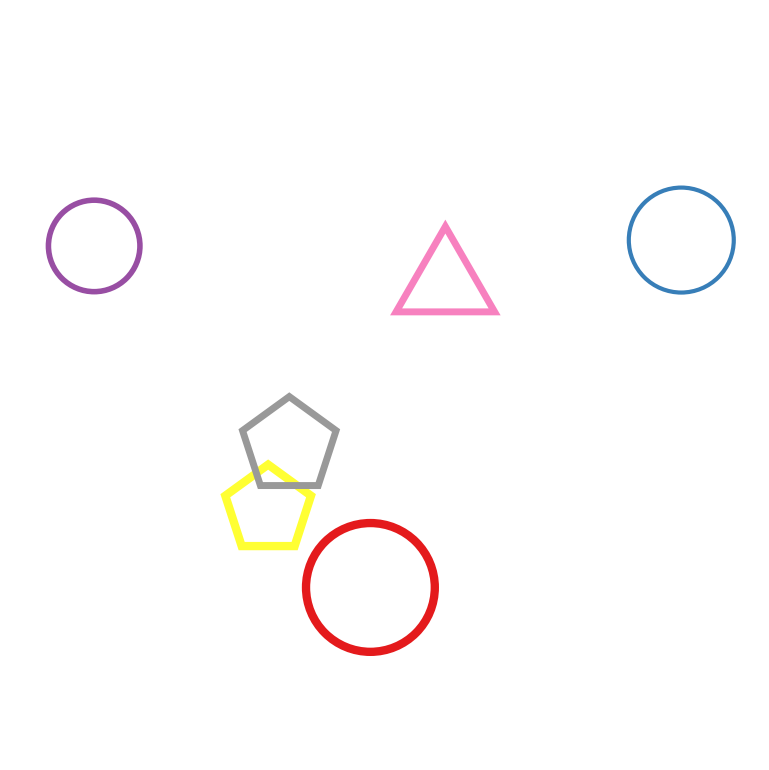[{"shape": "circle", "thickness": 3, "radius": 0.42, "center": [0.481, 0.237]}, {"shape": "circle", "thickness": 1.5, "radius": 0.34, "center": [0.885, 0.688]}, {"shape": "circle", "thickness": 2, "radius": 0.3, "center": [0.122, 0.681]}, {"shape": "pentagon", "thickness": 3, "radius": 0.29, "center": [0.348, 0.338]}, {"shape": "triangle", "thickness": 2.5, "radius": 0.37, "center": [0.578, 0.632]}, {"shape": "pentagon", "thickness": 2.5, "radius": 0.32, "center": [0.376, 0.421]}]